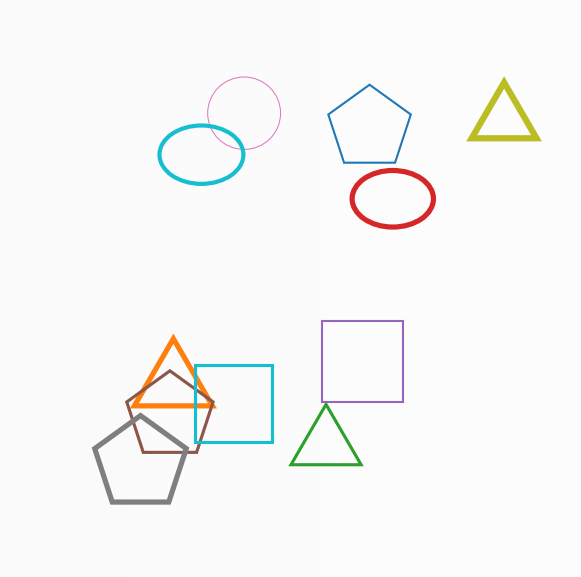[{"shape": "pentagon", "thickness": 1, "radius": 0.37, "center": [0.636, 0.778]}, {"shape": "triangle", "thickness": 2.5, "radius": 0.39, "center": [0.298, 0.335]}, {"shape": "triangle", "thickness": 1.5, "radius": 0.35, "center": [0.561, 0.229]}, {"shape": "oval", "thickness": 2.5, "radius": 0.35, "center": [0.676, 0.655]}, {"shape": "square", "thickness": 1, "radius": 0.35, "center": [0.623, 0.373]}, {"shape": "pentagon", "thickness": 1.5, "radius": 0.39, "center": [0.292, 0.279]}, {"shape": "circle", "thickness": 0.5, "radius": 0.31, "center": [0.42, 0.803]}, {"shape": "pentagon", "thickness": 2.5, "radius": 0.41, "center": [0.242, 0.197]}, {"shape": "triangle", "thickness": 3, "radius": 0.32, "center": [0.867, 0.792]}, {"shape": "oval", "thickness": 2, "radius": 0.36, "center": [0.347, 0.731]}, {"shape": "square", "thickness": 1.5, "radius": 0.33, "center": [0.402, 0.301]}]